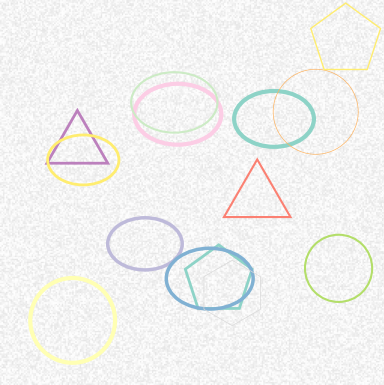[{"shape": "pentagon", "thickness": 2, "radius": 0.46, "center": [0.568, 0.273]}, {"shape": "oval", "thickness": 3, "radius": 0.52, "center": [0.712, 0.691]}, {"shape": "circle", "thickness": 3, "radius": 0.55, "center": [0.189, 0.168]}, {"shape": "oval", "thickness": 2.5, "radius": 0.48, "center": [0.377, 0.367]}, {"shape": "triangle", "thickness": 1.5, "radius": 0.5, "center": [0.668, 0.486]}, {"shape": "oval", "thickness": 2.5, "radius": 0.56, "center": [0.545, 0.276]}, {"shape": "circle", "thickness": 0.5, "radius": 0.55, "center": [0.82, 0.71]}, {"shape": "circle", "thickness": 1.5, "radius": 0.44, "center": [0.879, 0.303]}, {"shape": "oval", "thickness": 3, "radius": 0.57, "center": [0.462, 0.703]}, {"shape": "hexagon", "thickness": 0.5, "radius": 0.42, "center": [0.603, 0.239]}, {"shape": "triangle", "thickness": 2, "radius": 0.46, "center": [0.201, 0.622]}, {"shape": "oval", "thickness": 1.5, "radius": 0.56, "center": [0.453, 0.734]}, {"shape": "pentagon", "thickness": 1, "radius": 0.48, "center": [0.898, 0.897]}, {"shape": "oval", "thickness": 2, "radius": 0.46, "center": [0.216, 0.585]}]